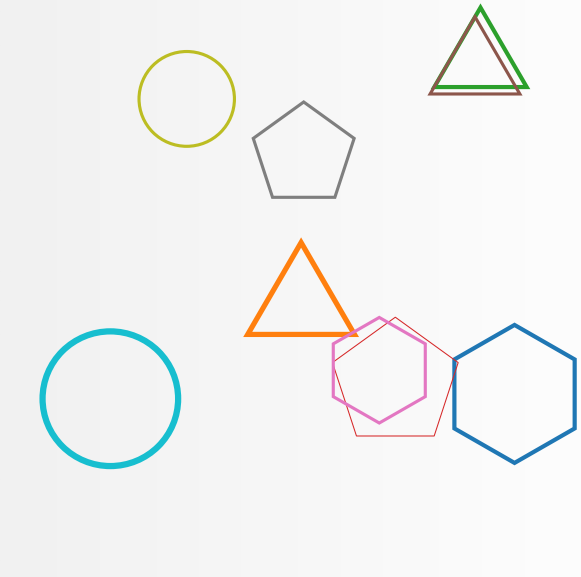[{"shape": "hexagon", "thickness": 2, "radius": 0.6, "center": [0.885, 0.317]}, {"shape": "triangle", "thickness": 2.5, "radius": 0.53, "center": [0.518, 0.473]}, {"shape": "triangle", "thickness": 2, "radius": 0.46, "center": [0.827, 0.894]}, {"shape": "pentagon", "thickness": 0.5, "radius": 0.57, "center": [0.68, 0.336]}, {"shape": "triangle", "thickness": 1.5, "radius": 0.45, "center": [0.817, 0.881]}, {"shape": "hexagon", "thickness": 1.5, "radius": 0.46, "center": [0.653, 0.358]}, {"shape": "pentagon", "thickness": 1.5, "radius": 0.46, "center": [0.523, 0.731]}, {"shape": "circle", "thickness": 1.5, "radius": 0.41, "center": [0.321, 0.828]}, {"shape": "circle", "thickness": 3, "radius": 0.58, "center": [0.19, 0.309]}]